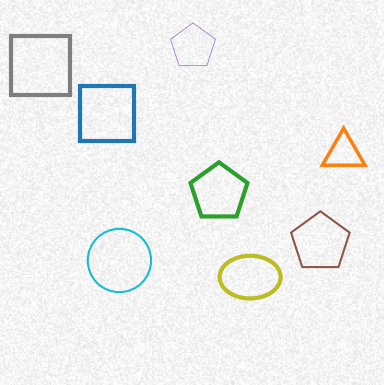[{"shape": "square", "thickness": 3, "radius": 0.35, "center": [0.278, 0.705]}, {"shape": "triangle", "thickness": 2.5, "radius": 0.32, "center": [0.893, 0.603]}, {"shape": "pentagon", "thickness": 3, "radius": 0.39, "center": [0.569, 0.501]}, {"shape": "pentagon", "thickness": 0.5, "radius": 0.31, "center": [0.501, 0.879]}, {"shape": "pentagon", "thickness": 1.5, "radius": 0.4, "center": [0.832, 0.371]}, {"shape": "square", "thickness": 3, "radius": 0.38, "center": [0.106, 0.83]}, {"shape": "oval", "thickness": 3, "radius": 0.4, "center": [0.65, 0.28]}, {"shape": "circle", "thickness": 1.5, "radius": 0.41, "center": [0.31, 0.323]}]